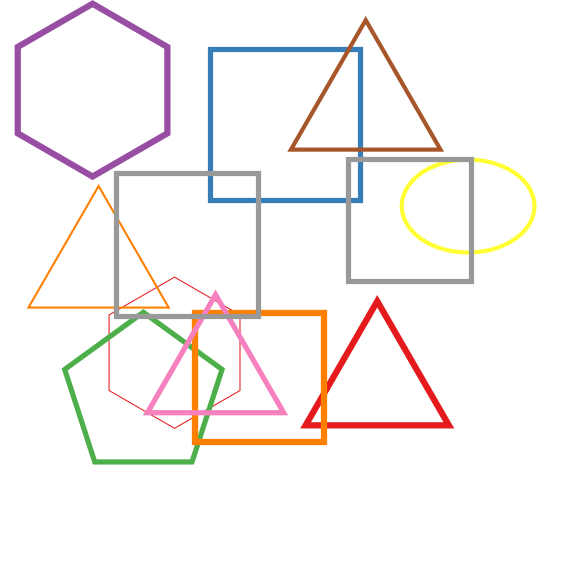[{"shape": "triangle", "thickness": 3, "radius": 0.72, "center": [0.653, 0.334]}, {"shape": "hexagon", "thickness": 0.5, "radius": 0.65, "center": [0.302, 0.388]}, {"shape": "square", "thickness": 2.5, "radius": 0.65, "center": [0.494, 0.783]}, {"shape": "pentagon", "thickness": 2.5, "radius": 0.72, "center": [0.248, 0.315]}, {"shape": "hexagon", "thickness": 3, "radius": 0.75, "center": [0.16, 0.843]}, {"shape": "triangle", "thickness": 1, "radius": 0.7, "center": [0.171, 0.537]}, {"shape": "square", "thickness": 3, "radius": 0.56, "center": [0.449, 0.346]}, {"shape": "oval", "thickness": 2, "radius": 0.57, "center": [0.811, 0.642]}, {"shape": "triangle", "thickness": 2, "radius": 0.75, "center": [0.633, 0.815]}, {"shape": "triangle", "thickness": 2.5, "radius": 0.68, "center": [0.373, 0.353]}, {"shape": "square", "thickness": 2.5, "radius": 0.62, "center": [0.324, 0.576]}, {"shape": "square", "thickness": 2.5, "radius": 0.53, "center": [0.709, 0.618]}]